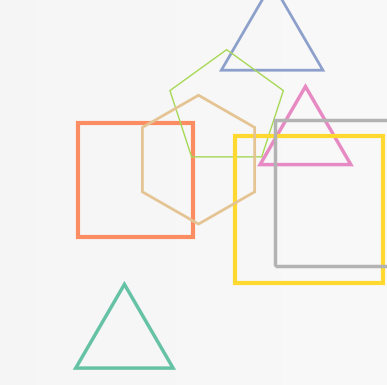[{"shape": "triangle", "thickness": 2.5, "radius": 0.73, "center": [0.321, 0.116]}, {"shape": "square", "thickness": 3, "radius": 0.74, "center": [0.35, 0.532]}, {"shape": "triangle", "thickness": 2, "radius": 0.76, "center": [0.702, 0.893]}, {"shape": "triangle", "thickness": 2.5, "radius": 0.68, "center": [0.788, 0.64]}, {"shape": "pentagon", "thickness": 1, "radius": 0.77, "center": [0.585, 0.717]}, {"shape": "square", "thickness": 3, "radius": 0.95, "center": [0.798, 0.455]}, {"shape": "hexagon", "thickness": 2, "radius": 0.84, "center": [0.512, 0.585]}, {"shape": "square", "thickness": 2.5, "radius": 0.95, "center": [0.899, 0.499]}]